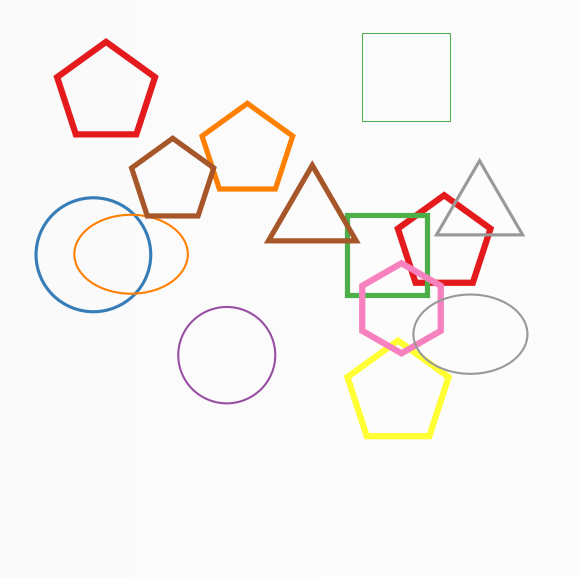[{"shape": "pentagon", "thickness": 3, "radius": 0.42, "center": [0.764, 0.577]}, {"shape": "pentagon", "thickness": 3, "radius": 0.44, "center": [0.182, 0.838]}, {"shape": "circle", "thickness": 1.5, "radius": 0.49, "center": [0.161, 0.558]}, {"shape": "square", "thickness": 2.5, "radius": 0.34, "center": [0.666, 0.557]}, {"shape": "square", "thickness": 0.5, "radius": 0.38, "center": [0.698, 0.866]}, {"shape": "circle", "thickness": 1, "radius": 0.42, "center": [0.39, 0.384]}, {"shape": "oval", "thickness": 1, "radius": 0.49, "center": [0.226, 0.559]}, {"shape": "pentagon", "thickness": 2.5, "radius": 0.41, "center": [0.426, 0.738]}, {"shape": "pentagon", "thickness": 3, "radius": 0.46, "center": [0.685, 0.318]}, {"shape": "pentagon", "thickness": 2.5, "radius": 0.37, "center": [0.297, 0.685]}, {"shape": "triangle", "thickness": 2.5, "radius": 0.44, "center": [0.537, 0.626]}, {"shape": "hexagon", "thickness": 3, "radius": 0.39, "center": [0.691, 0.465]}, {"shape": "triangle", "thickness": 1.5, "radius": 0.43, "center": [0.825, 0.635]}, {"shape": "oval", "thickness": 1, "radius": 0.49, "center": [0.809, 0.42]}]